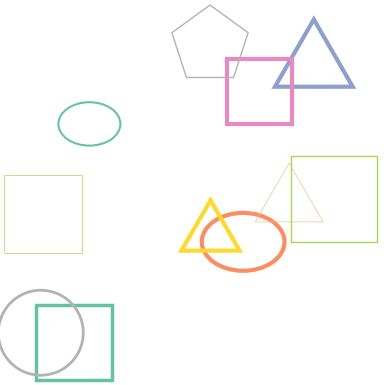[{"shape": "oval", "thickness": 1.5, "radius": 0.4, "center": [0.232, 0.678]}, {"shape": "square", "thickness": 2.5, "radius": 0.49, "center": [0.192, 0.11]}, {"shape": "oval", "thickness": 3, "radius": 0.54, "center": [0.632, 0.372]}, {"shape": "triangle", "thickness": 3, "radius": 0.58, "center": [0.815, 0.833]}, {"shape": "square", "thickness": 3, "radius": 0.42, "center": [0.674, 0.762]}, {"shape": "square", "thickness": 0.5, "radius": 0.51, "center": [0.112, 0.445]}, {"shape": "square", "thickness": 1, "radius": 0.55, "center": [0.867, 0.483]}, {"shape": "triangle", "thickness": 3, "radius": 0.44, "center": [0.547, 0.393]}, {"shape": "triangle", "thickness": 0.5, "radius": 0.51, "center": [0.751, 0.475]}, {"shape": "circle", "thickness": 2, "radius": 0.55, "center": [0.106, 0.136]}, {"shape": "pentagon", "thickness": 1, "radius": 0.52, "center": [0.545, 0.883]}]